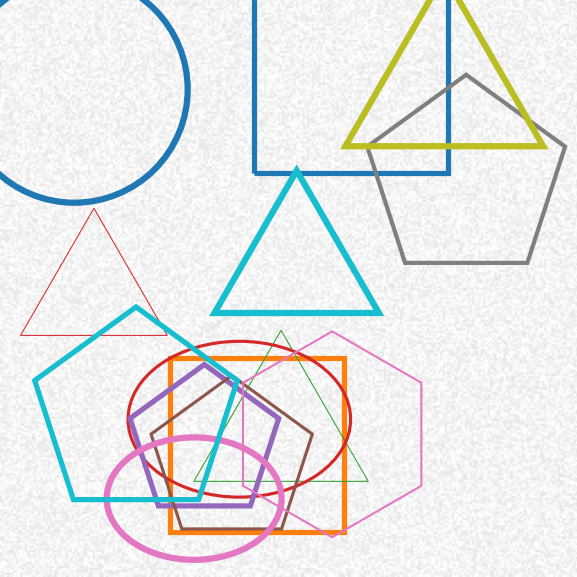[{"shape": "square", "thickness": 2.5, "radius": 0.84, "center": [0.608, 0.868]}, {"shape": "circle", "thickness": 3, "radius": 0.98, "center": [0.129, 0.844]}, {"shape": "square", "thickness": 2.5, "radius": 0.75, "center": [0.445, 0.228]}, {"shape": "triangle", "thickness": 0.5, "radius": 0.87, "center": [0.487, 0.253]}, {"shape": "triangle", "thickness": 0.5, "radius": 0.73, "center": [0.163, 0.492]}, {"shape": "oval", "thickness": 1.5, "radius": 0.96, "center": [0.414, 0.273]}, {"shape": "pentagon", "thickness": 2.5, "radius": 0.68, "center": [0.354, 0.233]}, {"shape": "pentagon", "thickness": 1.5, "radius": 0.73, "center": [0.401, 0.202]}, {"shape": "oval", "thickness": 3, "radius": 0.76, "center": [0.336, 0.136]}, {"shape": "hexagon", "thickness": 1, "radius": 0.89, "center": [0.575, 0.247]}, {"shape": "pentagon", "thickness": 2, "radius": 0.9, "center": [0.807, 0.69]}, {"shape": "triangle", "thickness": 3, "radius": 0.99, "center": [0.769, 0.845]}, {"shape": "pentagon", "thickness": 2.5, "radius": 0.92, "center": [0.236, 0.283]}, {"shape": "triangle", "thickness": 3, "radius": 0.82, "center": [0.514, 0.539]}]